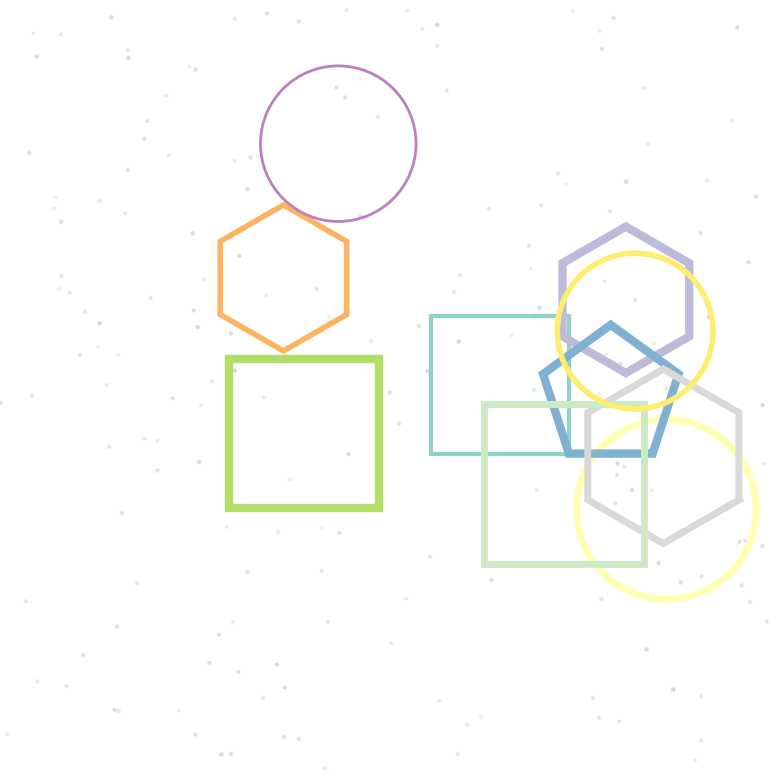[{"shape": "square", "thickness": 1.5, "radius": 0.45, "center": [0.649, 0.5]}, {"shape": "circle", "thickness": 2.5, "radius": 0.58, "center": [0.865, 0.338]}, {"shape": "hexagon", "thickness": 3, "radius": 0.48, "center": [0.813, 0.611]}, {"shape": "pentagon", "thickness": 3, "radius": 0.46, "center": [0.793, 0.486]}, {"shape": "hexagon", "thickness": 2, "radius": 0.47, "center": [0.368, 0.639]}, {"shape": "square", "thickness": 3, "radius": 0.49, "center": [0.395, 0.437]}, {"shape": "hexagon", "thickness": 2.5, "radius": 0.57, "center": [0.861, 0.407]}, {"shape": "circle", "thickness": 1, "radius": 0.51, "center": [0.439, 0.813]}, {"shape": "square", "thickness": 2.5, "radius": 0.52, "center": [0.733, 0.371]}, {"shape": "circle", "thickness": 2, "radius": 0.51, "center": [0.825, 0.57]}]